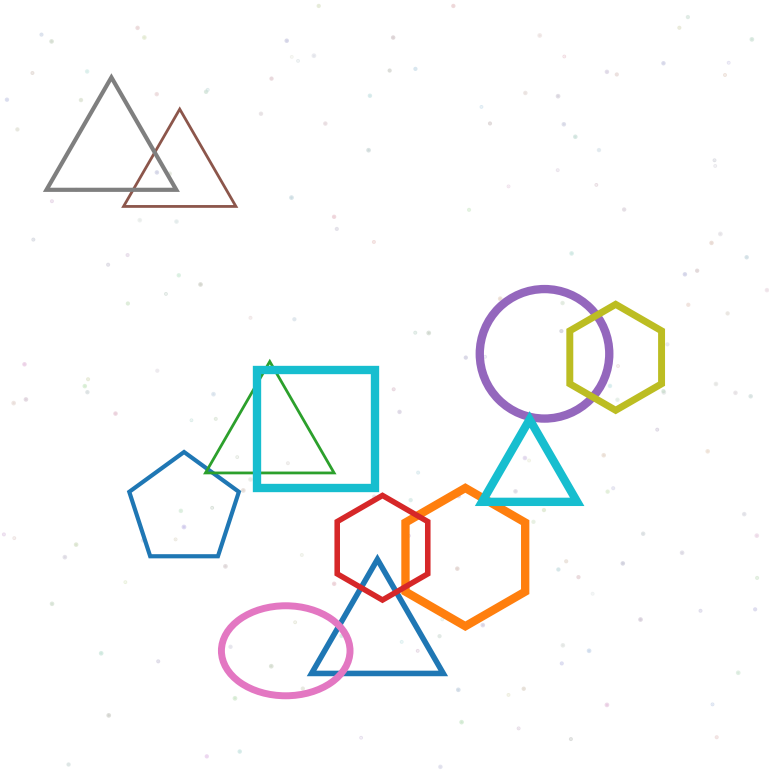[{"shape": "pentagon", "thickness": 1.5, "radius": 0.37, "center": [0.239, 0.338]}, {"shape": "triangle", "thickness": 2, "radius": 0.49, "center": [0.49, 0.175]}, {"shape": "hexagon", "thickness": 3, "radius": 0.45, "center": [0.604, 0.276]}, {"shape": "triangle", "thickness": 1, "radius": 0.48, "center": [0.35, 0.434]}, {"shape": "hexagon", "thickness": 2, "radius": 0.34, "center": [0.497, 0.289]}, {"shape": "circle", "thickness": 3, "radius": 0.42, "center": [0.707, 0.54]}, {"shape": "triangle", "thickness": 1, "radius": 0.42, "center": [0.233, 0.774]}, {"shape": "oval", "thickness": 2.5, "radius": 0.42, "center": [0.371, 0.155]}, {"shape": "triangle", "thickness": 1.5, "radius": 0.49, "center": [0.145, 0.802]}, {"shape": "hexagon", "thickness": 2.5, "radius": 0.34, "center": [0.8, 0.536]}, {"shape": "square", "thickness": 3, "radius": 0.38, "center": [0.41, 0.443]}, {"shape": "triangle", "thickness": 3, "radius": 0.36, "center": [0.688, 0.384]}]